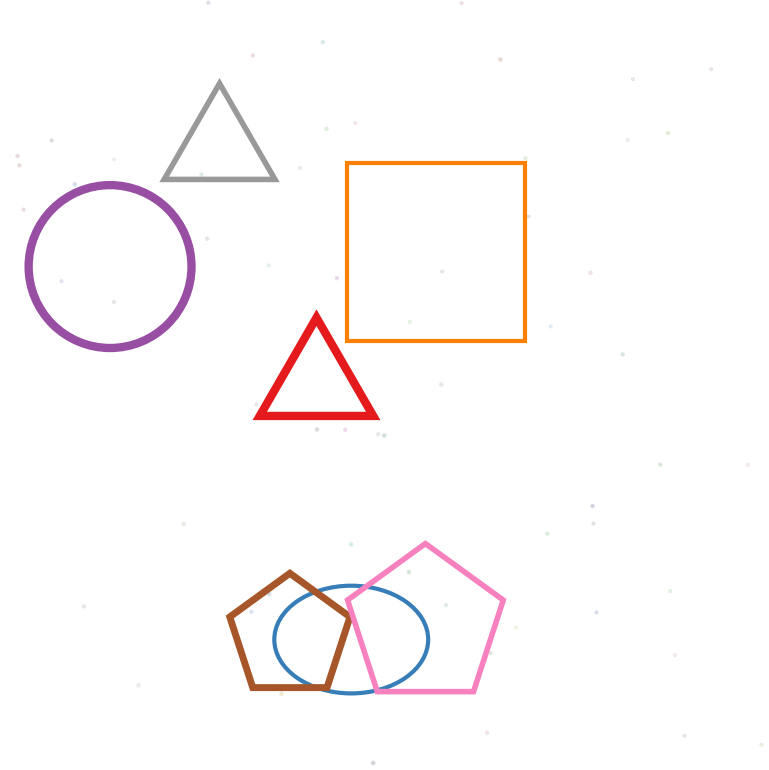[{"shape": "triangle", "thickness": 3, "radius": 0.43, "center": [0.411, 0.502]}, {"shape": "oval", "thickness": 1.5, "radius": 0.5, "center": [0.456, 0.169]}, {"shape": "circle", "thickness": 3, "radius": 0.53, "center": [0.143, 0.654]}, {"shape": "square", "thickness": 1.5, "radius": 0.58, "center": [0.566, 0.673]}, {"shape": "pentagon", "thickness": 2.5, "radius": 0.41, "center": [0.376, 0.173]}, {"shape": "pentagon", "thickness": 2, "radius": 0.53, "center": [0.552, 0.188]}, {"shape": "triangle", "thickness": 2, "radius": 0.42, "center": [0.285, 0.809]}]